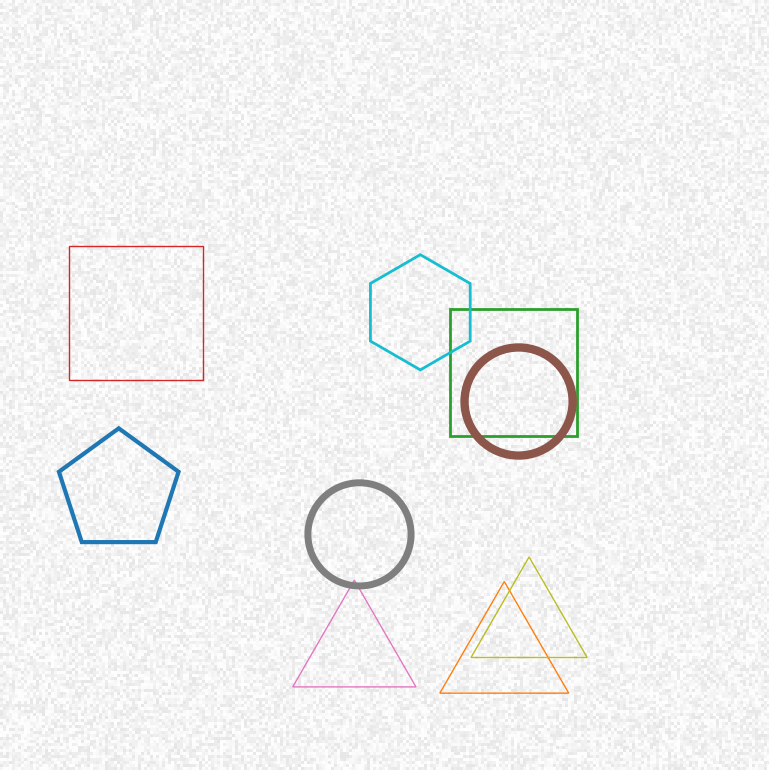[{"shape": "pentagon", "thickness": 1.5, "radius": 0.41, "center": [0.154, 0.362]}, {"shape": "triangle", "thickness": 0.5, "radius": 0.48, "center": [0.655, 0.148]}, {"shape": "square", "thickness": 1, "radius": 0.41, "center": [0.667, 0.516]}, {"shape": "square", "thickness": 0.5, "radius": 0.44, "center": [0.177, 0.594]}, {"shape": "circle", "thickness": 3, "radius": 0.35, "center": [0.673, 0.479]}, {"shape": "triangle", "thickness": 0.5, "radius": 0.46, "center": [0.46, 0.154]}, {"shape": "circle", "thickness": 2.5, "radius": 0.34, "center": [0.467, 0.306]}, {"shape": "triangle", "thickness": 0.5, "radius": 0.44, "center": [0.687, 0.19]}, {"shape": "hexagon", "thickness": 1, "radius": 0.37, "center": [0.546, 0.594]}]